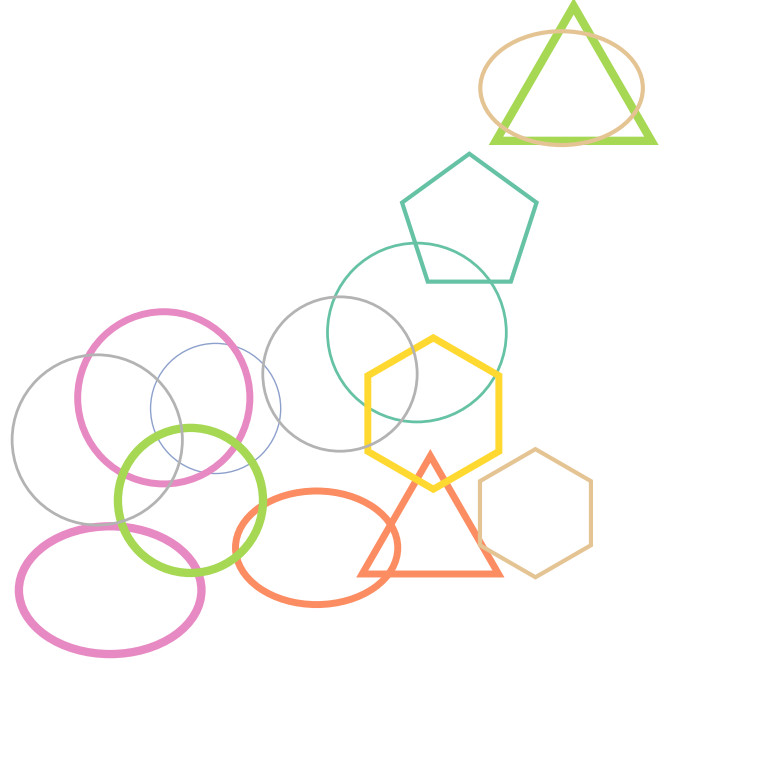[{"shape": "pentagon", "thickness": 1.5, "radius": 0.46, "center": [0.61, 0.709]}, {"shape": "circle", "thickness": 1, "radius": 0.58, "center": [0.541, 0.568]}, {"shape": "oval", "thickness": 2.5, "radius": 0.53, "center": [0.411, 0.289]}, {"shape": "triangle", "thickness": 2.5, "radius": 0.51, "center": [0.559, 0.306]}, {"shape": "circle", "thickness": 0.5, "radius": 0.42, "center": [0.28, 0.47]}, {"shape": "oval", "thickness": 3, "radius": 0.59, "center": [0.143, 0.234]}, {"shape": "circle", "thickness": 2.5, "radius": 0.56, "center": [0.213, 0.483]}, {"shape": "circle", "thickness": 3, "radius": 0.47, "center": [0.247, 0.35]}, {"shape": "triangle", "thickness": 3, "radius": 0.58, "center": [0.745, 0.875]}, {"shape": "hexagon", "thickness": 2.5, "radius": 0.49, "center": [0.563, 0.463]}, {"shape": "oval", "thickness": 1.5, "radius": 0.53, "center": [0.729, 0.886]}, {"shape": "hexagon", "thickness": 1.5, "radius": 0.42, "center": [0.695, 0.334]}, {"shape": "circle", "thickness": 1, "radius": 0.55, "center": [0.126, 0.429]}, {"shape": "circle", "thickness": 1, "radius": 0.5, "center": [0.442, 0.514]}]